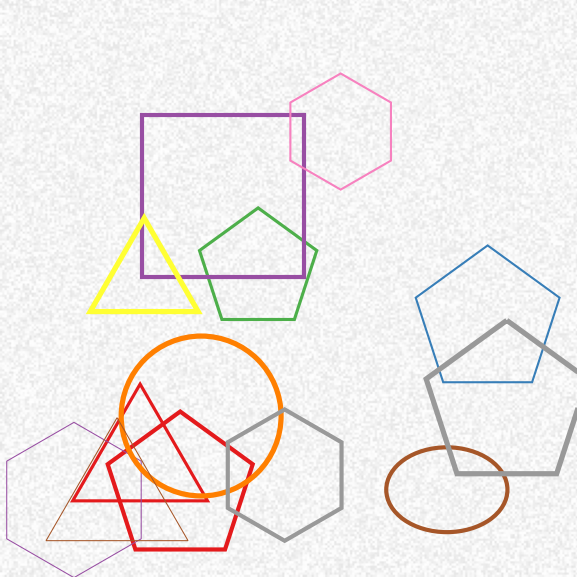[{"shape": "pentagon", "thickness": 2, "radius": 0.66, "center": [0.312, 0.154]}, {"shape": "triangle", "thickness": 1.5, "radius": 0.67, "center": [0.243, 0.199]}, {"shape": "pentagon", "thickness": 1, "radius": 0.65, "center": [0.844, 0.443]}, {"shape": "pentagon", "thickness": 1.5, "radius": 0.53, "center": [0.447, 0.532]}, {"shape": "hexagon", "thickness": 0.5, "radius": 0.67, "center": [0.128, 0.133]}, {"shape": "square", "thickness": 2, "radius": 0.7, "center": [0.386, 0.66]}, {"shape": "circle", "thickness": 2.5, "radius": 0.69, "center": [0.348, 0.279]}, {"shape": "triangle", "thickness": 2.5, "radius": 0.54, "center": [0.25, 0.514]}, {"shape": "triangle", "thickness": 0.5, "radius": 0.71, "center": [0.203, 0.134]}, {"shape": "oval", "thickness": 2, "radius": 0.52, "center": [0.774, 0.151]}, {"shape": "hexagon", "thickness": 1, "radius": 0.5, "center": [0.59, 0.771]}, {"shape": "pentagon", "thickness": 2.5, "radius": 0.73, "center": [0.878, 0.298]}, {"shape": "hexagon", "thickness": 2, "radius": 0.57, "center": [0.493, 0.176]}]